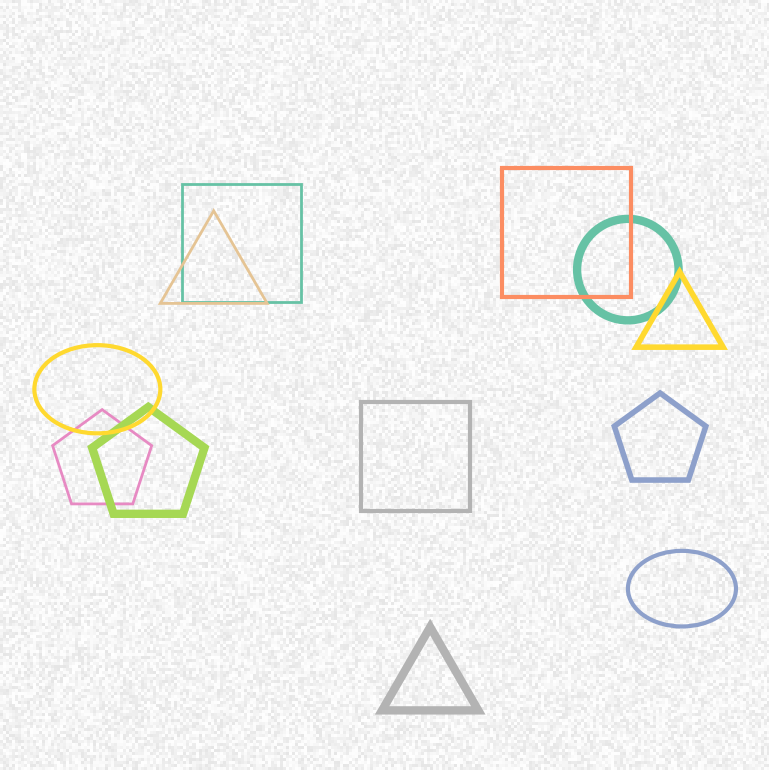[{"shape": "circle", "thickness": 3, "radius": 0.33, "center": [0.815, 0.65]}, {"shape": "square", "thickness": 1, "radius": 0.39, "center": [0.314, 0.684]}, {"shape": "square", "thickness": 1.5, "radius": 0.42, "center": [0.736, 0.698]}, {"shape": "oval", "thickness": 1.5, "radius": 0.35, "center": [0.886, 0.236]}, {"shape": "pentagon", "thickness": 2, "radius": 0.31, "center": [0.857, 0.427]}, {"shape": "pentagon", "thickness": 1, "radius": 0.34, "center": [0.133, 0.4]}, {"shape": "pentagon", "thickness": 3, "radius": 0.38, "center": [0.193, 0.395]}, {"shape": "oval", "thickness": 1.5, "radius": 0.41, "center": [0.126, 0.494]}, {"shape": "triangle", "thickness": 2, "radius": 0.33, "center": [0.883, 0.582]}, {"shape": "triangle", "thickness": 1, "radius": 0.4, "center": [0.278, 0.646]}, {"shape": "triangle", "thickness": 3, "radius": 0.36, "center": [0.559, 0.114]}, {"shape": "square", "thickness": 1.5, "radius": 0.35, "center": [0.539, 0.407]}]